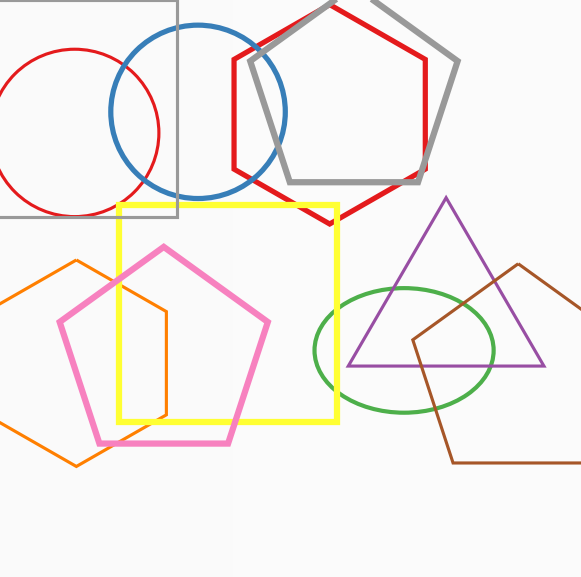[{"shape": "hexagon", "thickness": 2.5, "radius": 0.95, "center": [0.567, 0.801]}, {"shape": "circle", "thickness": 1.5, "radius": 0.72, "center": [0.128, 0.769]}, {"shape": "circle", "thickness": 2.5, "radius": 0.75, "center": [0.341, 0.805]}, {"shape": "oval", "thickness": 2, "radius": 0.77, "center": [0.695, 0.392]}, {"shape": "triangle", "thickness": 1.5, "radius": 0.97, "center": [0.767, 0.462]}, {"shape": "hexagon", "thickness": 1.5, "radius": 0.89, "center": [0.131, 0.37]}, {"shape": "square", "thickness": 3, "radius": 0.94, "center": [0.393, 0.456]}, {"shape": "pentagon", "thickness": 1.5, "radius": 0.95, "center": [0.892, 0.352]}, {"shape": "pentagon", "thickness": 3, "radius": 0.94, "center": [0.282, 0.383]}, {"shape": "pentagon", "thickness": 3, "radius": 0.94, "center": [0.609, 0.835]}, {"shape": "square", "thickness": 1.5, "radius": 0.94, "center": [0.118, 0.812]}]